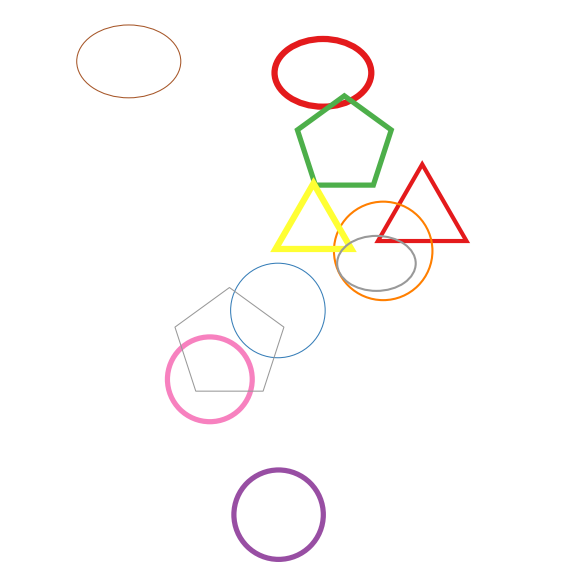[{"shape": "oval", "thickness": 3, "radius": 0.42, "center": [0.559, 0.873]}, {"shape": "triangle", "thickness": 2, "radius": 0.44, "center": [0.731, 0.626]}, {"shape": "circle", "thickness": 0.5, "radius": 0.41, "center": [0.481, 0.462]}, {"shape": "pentagon", "thickness": 2.5, "radius": 0.43, "center": [0.596, 0.748]}, {"shape": "circle", "thickness": 2.5, "radius": 0.39, "center": [0.482, 0.108]}, {"shape": "circle", "thickness": 1, "radius": 0.43, "center": [0.664, 0.565]}, {"shape": "triangle", "thickness": 3, "radius": 0.38, "center": [0.543, 0.606]}, {"shape": "oval", "thickness": 0.5, "radius": 0.45, "center": [0.223, 0.893]}, {"shape": "circle", "thickness": 2.5, "radius": 0.37, "center": [0.363, 0.342]}, {"shape": "pentagon", "thickness": 0.5, "radius": 0.5, "center": [0.397, 0.402]}, {"shape": "oval", "thickness": 1, "radius": 0.34, "center": [0.652, 0.543]}]